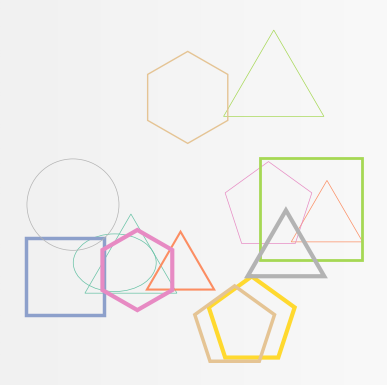[{"shape": "oval", "thickness": 0.5, "radius": 0.54, "center": [0.296, 0.318]}, {"shape": "triangle", "thickness": 0.5, "radius": 0.69, "center": [0.338, 0.307]}, {"shape": "triangle", "thickness": 1.5, "radius": 0.5, "center": [0.466, 0.298]}, {"shape": "triangle", "thickness": 0.5, "radius": 0.53, "center": [0.844, 0.425]}, {"shape": "square", "thickness": 2.5, "radius": 0.5, "center": [0.167, 0.282]}, {"shape": "hexagon", "thickness": 3, "radius": 0.52, "center": [0.354, 0.299]}, {"shape": "pentagon", "thickness": 0.5, "radius": 0.59, "center": [0.693, 0.463]}, {"shape": "square", "thickness": 2, "radius": 0.66, "center": [0.802, 0.457]}, {"shape": "triangle", "thickness": 0.5, "radius": 0.75, "center": [0.706, 0.772]}, {"shape": "pentagon", "thickness": 3, "radius": 0.58, "center": [0.65, 0.166]}, {"shape": "pentagon", "thickness": 2.5, "radius": 0.54, "center": [0.606, 0.149]}, {"shape": "hexagon", "thickness": 1, "radius": 0.6, "center": [0.484, 0.747]}, {"shape": "circle", "thickness": 0.5, "radius": 0.59, "center": [0.188, 0.469]}, {"shape": "triangle", "thickness": 3, "radius": 0.57, "center": [0.738, 0.34]}]